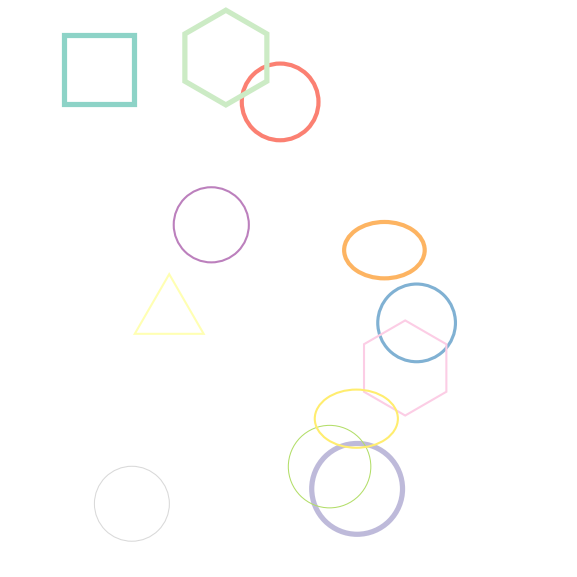[{"shape": "square", "thickness": 2.5, "radius": 0.3, "center": [0.171, 0.879]}, {"shape": "triangle", "thickness": 1, "radius": 0.34, "center": [0.293, 0.456]}, {"shape": "circle", "thickness": 2.5, "radius": 0.39, "center": [0.618, 0.153]}, {"shape": "circle", "thickness": 2, "radius": 0.33, "center": [0.485, 0.823]}, {"shape": "circle", "thickness": 1.5, "radius": 0.34, "center": [0.721, 0.44]}, {"shape": "oval", "thickness": 2, "radius": 0.35, "center": [0.666, 0.566]}, {"shape": "circle", "thickness": 0.5, "radius": 0.36, "center": [0.571, 0.191]}, {"shape": "hexagon", "thickness": 1, "radius": 0.41, "center": [0.702, 0.362]}, {"shape": "circle", "thickness": 0.5, "radius": 0.32, "center": [0.228, 0.127]}, {"shape": "circle", "thickness": 1, "radius": 0.33, "center": [0.366, 0.61]}, {"shape": "hexagon", "thickness": 2.5, "radius": 0.41, "center": [0.391, 0.899]}, {"shape": "oval", "thickness": 1, "radius": 0.36, "center": [0.617, 0.274]}]